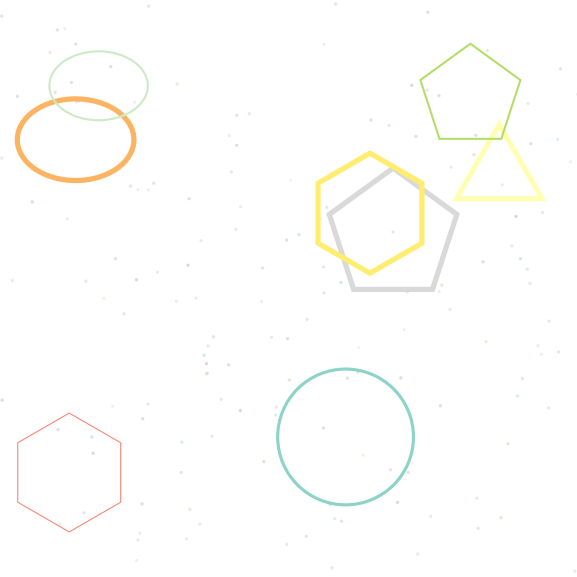[{"shape": "circle", "thickness": 1.5, "radius": 0.59, "center": [0.598, 0.243]}, {"shape": "triangle", "thickness": 2.5, "radius": 0.43, "center": [0.864, 0.698]}, {"shape": "hexagon", "thickness": 0.5, "radius": 0.51, "center": [0.12, 0.181]}, {"shape": "oval", "thickness": 2.5, "radius": 0.5, "center": [0.131, 0.757]}, {"shape": "pentagon", "thickness": 1, "radius": 0.46, "center": [0.815, 0.832]}, {"shape": "pentagon", "thickness": 2.5, "radius": 0.58, "center": [0.681, 0.592]}, {"shape": "oval", "thickness": 1, "radius": 0.43, "center": [0.171, 0.851]}, {"shape": "hexagon", "thickness": 2.5, "radius": 0.52, "center": [0.641, 0.63]}]